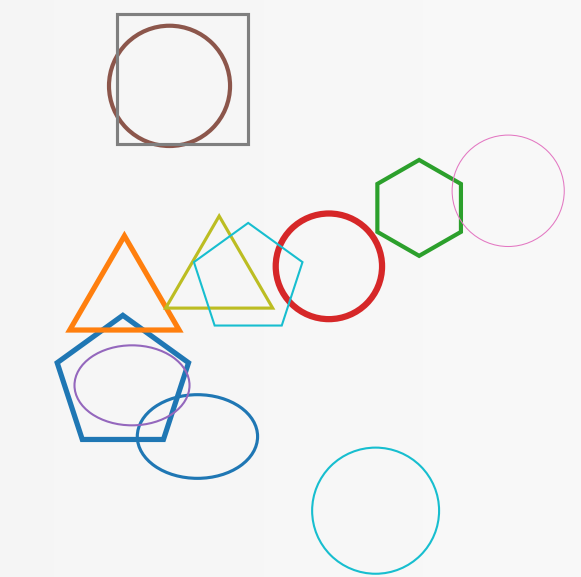[{"shape": "pentagon", "thickness": 2.5, "radius": 0.59, "center": [0.211, 0.334]}, {"shape": "oval", "thickness": 1.5, "radius": 0.52, "center": [0.34, 0.243]}, {"shape": "triangle", "thickness": 2.5, "radius": 0.54, "center": [0.214, 0.482]}, {"shape": "hexagon", "thickness": 2, "radius": 0.42, "center": [0.721, 0.639]}, {"shape": "circle", "thickness": 3, "radius": 0.46, "center": [0.566, 0.538]}, {"shape": "oval", "thickness": 1, "radius": 0.49, "center": [0.227, 0.332]}, {"shape": "circle", "thickness": 2, "radius": 0.52, "center": [0.292, 0.85]}, {"shape": "circle", "thickness": 0.5, "radius": 0.48, "center": [0.874, 0.669]}, {"shape": "square", "thickness": 1.5, "radius": 0.56, "center": [0.314, 0.862]}, {"shape": "triangle", "thickness": 1.5, "radius": 0.53, "center": [0.377, 0.519]}, {"shape": "pentagon", "thickness": 1, "radius": 0.49, "center": [0.427, 0.515]}, {"shape": "circle", "thickness": 1, "radius": 0.55, "center": [0.646, 0.115]}]